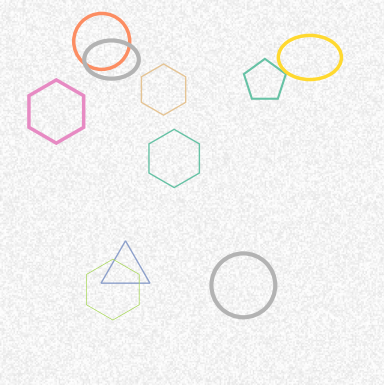[{"shape": "hexagon", "thickness": 1, "radius": 0.38, "center": [0.452, 0.588]}, {"shape": "pentagon", "thickness": 1.5, "radius": 0.29, "center": [0.688, 0.79]}, {"shape": "circle", "thickness": 2.5, "radius": 0.36, "center": [0.264, 0.892]}, {"shape": "triangle", "thickness": 1, "radius": 0.37, "center": [0.326, 0.301]}, {"shape": "hexagon", "thickness": 2.5, "radius": 0.41, "center": [0.146, 0.71]}, {"shape": "hexagon", "thickness": 0.5, "radius": 0.4, "center": [0.293, 0.248]}, {"shape": "oval", "thickness": 2.5, "radius": 0.41, "center": [0.805, 0.851]}, {"shape": "hexagon", "thickness": 1, "radius": 0.33, "center": [0.425, 0.767]}, {"shape": "oval", "thickness": 3, "radius": 0.35, "center": [0.29, 0.845]}, {"shape": "circle", "thickness": 3, "radius": 0.41, "center": [0.632, 0.259]}]